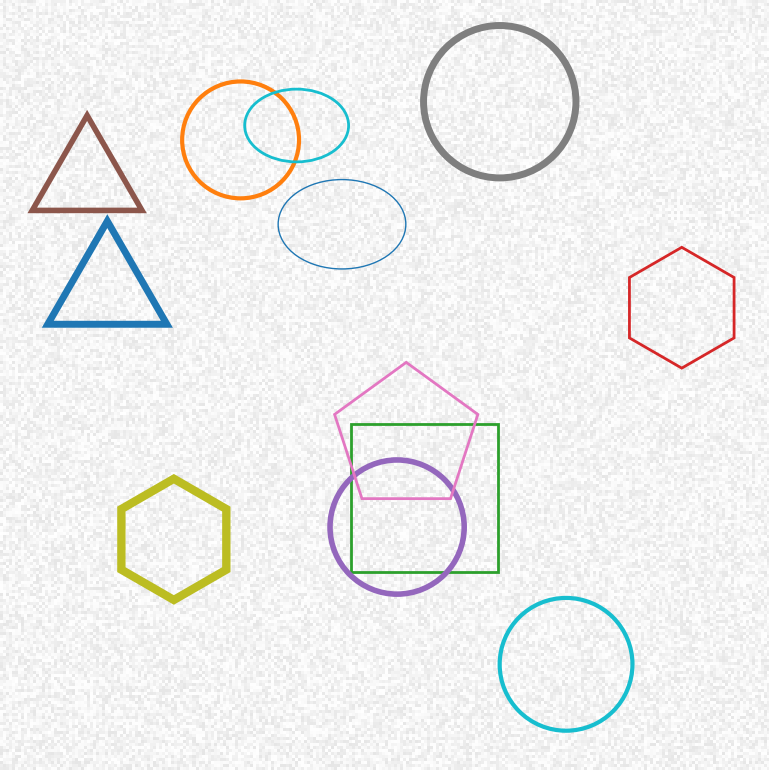[{"shape": "triangle", "thickness": 2.5, "radius": 0.45, "center": [0.139, 0.624]}, {"shape": "oval", "thickness": 0.5, "radius": 0.41, "center": [0.444, 0.709]}, {"shape": "circle", "thickness": 1.5, "radius": 0.38, "center": [0.312, 0.818]}, {"shape": "square", "thickness": 1, "radius": 0.48, "center": [0.551, 0.353]}, {"shape": "hexagon", "thickness": 1, "radius": 0.39, "center": [0.885, 0.6]}, {"shape": "circle", "thickness": 2, "radius": 0.44, "center": [0.516, 0.316]}, {"shape": "triangle", "thickness": 2, "radius": 0.41, "center": [0.113, 0.768]}, {"shape": "pentagon", "thickness": 1, "radius": 0.49, "center": [0.528, 0.432]}, {"shape": "circle", "thickness": 2.5, "radius": 0.49, "center": [0.649, 0.868]}, {"shape": "hexagon", "thickness": 3, "radius": 0.39, "center": [0.226, 0.3]}, {"shape": "oval", "thickness": 1, "radius": 0.34, "center": [0.385, 0.837]}, {"shape": "circle", "thickness": 1.5, "radius": 0.43, "center": [0.735, 0.137]}]